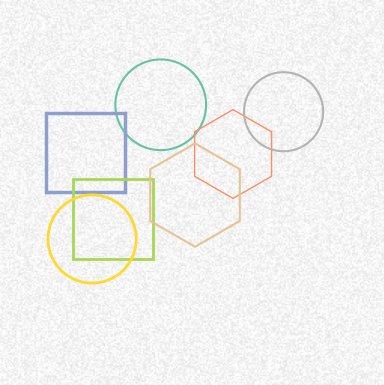[{"shape": "circle", "thickness": 1.5, "radius": 0.59, "center": [0.417, 0.728]}, {"shape": "hexagon", "thickness": 1, "radius": 0.58, "center": [0.605, 0.6]}, {"shape": "square", "thickness": 2.5, "radius": 0.51, "center": [0.221, 0.604]}, {"shape": "square", "thickness": 2, "radius": 0.52, "center": [0.293, 0.431]}, {"shape": "circle", "thickness": 2, "radius": 0.57, "center": [0.239, 0.379]}, {"shape": "hexagon", "thickness": 1.5, "radius": 0.67, "center": [0.507, 0.493]}, {"shape": "circle", "thickness": 1.5, "radius": 0.51, "center": [0.737, 0.71]}]